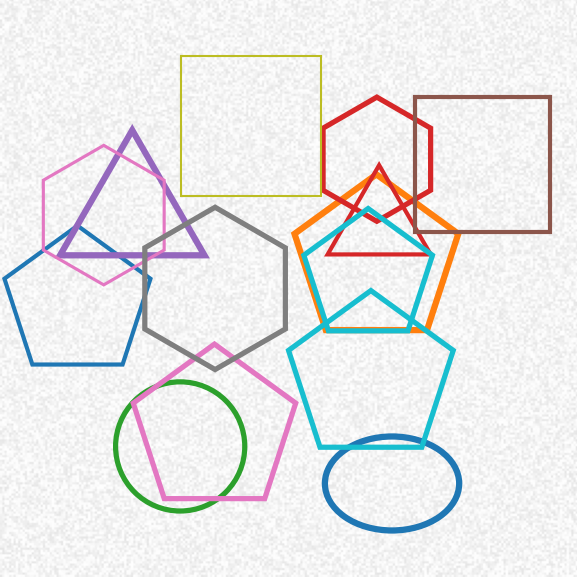[{"shape": "oval", "thickness": 3, "radius": 0.58, "center": [0.679, 0.162]}, {"shape": "pentagon", "thickness": 2, "radius": 0.66, "center": [0.134, 0.475]}, {"shape": "pentagon", "thickness": 3, "radius": 0.75, "center": [0.652, 0.548]}, {"shape": "circle", "thickness": 2.5, "radius": 0.56, "center": [0.312, 0.226]}, {"shape": "triangle", "thickness": 2, "radius": 0.52, "center": [0.656, 0.61]}, {"shape": "hexagon", "thickness": 2.5, "radius": 0.54, "center": [0.653, 0.723]}, {"shape": "triangle", "thickness": 3, "radius": 0.72, "center": [0.229, 0.629]}, {"shape": "square", "thickness": 2, "radius": 0.58, "center": [0.835, 0.714]}, {"shape": "hexagon", "thickness": 1.5, "radius": 0.6, "center": [0.18, 0.627]}, {"shape": "pentagon", "thickness": 2.5, "radius": 0.74, "center": [0.371, 0.255]}, {"shape": "hexagon", "thickness": 2.5, "radius": 0.7, "center": [0.372, 0.5]}, {"shape": "square", "thickness": 1, "radius": 0.6, "center": [0.434, 0.781]}, {"shape": "pentagon", "thickness": 2.5, "radius": 0.75, "center": [0.642, 0.346]}, {"shape": "pentagon", "thickness": 2.5, "radius": 0.59, "center": [0.637, 0.521]}]